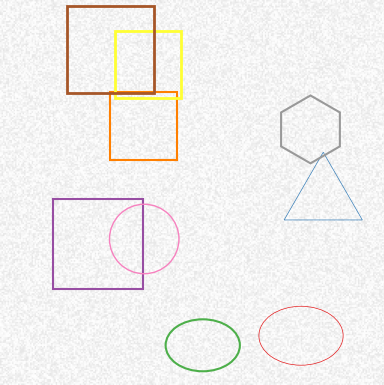[{"shape": "oval", "thickness": 0.5, "radius": 0.55, "center": [0.782, 0.128]}, {"shape": "triangle", "thickness": 0.5, "radius": 0.59, "center": [0.84, 0.487]}, {"shape": "oval", "thickness": 1.5, "radius": 0.48, "center": [0.527, 0.103]}, {"shape": "square", "thickness": 1.5, "radius": 0.58, "center": [0.254, 0.367]}, {"shape": "square", "thickness": 1.5, "radius": 0.44, "center": [0.373, 0.673]}, {"shape": "square", "thickness": 2, "radius": 0.43, "center": [0.384, 0.832]}, {"shape": "square", "thickness": 2, "radius": 0.56, "center": [0.286, 0.871]}, {"shape": "circle", "thickness": 1, "radius": 0.45, "center": [0.375, 0.379]}, {"shape": "hexagon", "thickness": 1.5, "radius": 0.44, "center": [0.806, 0.664]}]